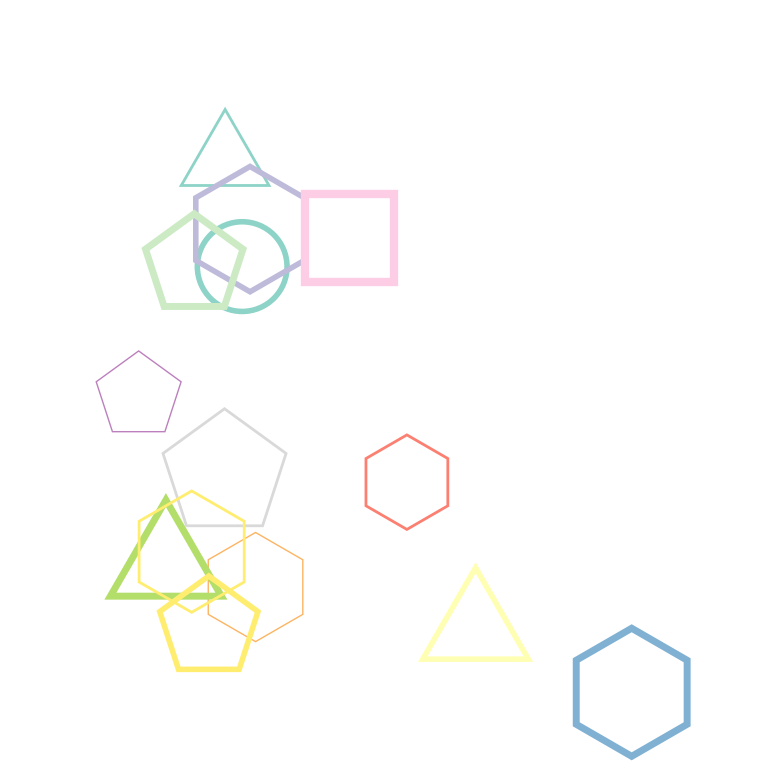[{"shape": "circle", "thickness": 2, "radius": 0.29, "center": [0.315, 0.654]}, {"shape": "triangle", "thickness": 1, "radius": 0.33, "center": [0.292, 0.792]}, {"shape": "triangle", "thickness": 2, "radius": 0.4, "center": [0.618, 0.184]}, {"shape": "hexagon", "thickness": 2, "radius": 0.41, "center": [0.325, 0.702]}, {"shape": "hexagon", "thickness": 1, "radius": 0.31, "center": [0.528, 0.374]}, {"shape": "hexagon", "thickness": 2.5, "radius": 0.42, "center": [0.82, 0.101]}, {"shape": "hexagon", "thickness": 0.5, "radius": 0.35, "center": [0.332, 0.238]}, {"shape": "triangle", "thickness": 2.5, "radius": 0.42, "center": [0.215, 0.267]}, {"shape": "square", "thickness": 3, "radius": 0.29, "center": [0.454, 0.691]}, {"shape": "pentagon", "thickness": 1, "radius": 0.42, "center": [0.292, 0.385]}, {"shape": "pentagon", "thickness": 0.5, "radius": 0.29, "center": [0.18, 0.486]}, {"shape": "pentagon", "thickness": 2.5, "radius": 0.33, "center": [0.252, 0.656]}, {"shape": "hexagon", "thickness": 1, "radius": 0.39, "center": [0.249, 0.284]}, {"shape": "pentagon", "thickness": 2, "radius": 0.34, "center": [0.271, 0.185]}]